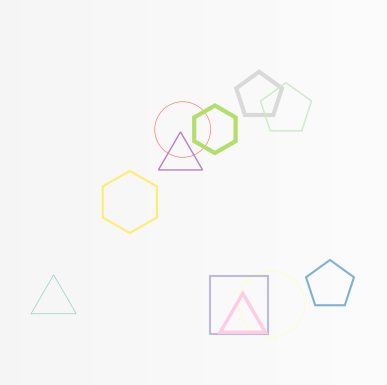[{"shape": "triangle", "thickness": 0.5, "radius": 0.34, "center": [0.138, 0.219]}, {"shape": "circle", "thickness": 0.5, "radius": 0.43, "center": [0.701, 0.211]}, {"shape": "square", "thickness": 1.5, "radius": 0.38, "center": [0.616, 0.207]}, {"shape": "circle", "thickness": 0.5, "radius": 0.36, "center": [0.472, 0.664]}, {"shape": "pentagon", "thickness": 1.5, "radius": 0.33, "center": [0.852, 0.26]}, {"shape": "hexagon", "thickness": 3, "radius": 0.31, "center": [0.555, 0.664]}, {"shape": "triangle", "thickness": 2.5, "radius": 0.34, "center": [0.627, 0.171]}, {"shape": "pentagon", "thickness": 3, "radius": 0.31, "center": [0.669, 0.752]}, {"shape": "triangle", "thickness": 1, "radius": 0.33, "center": [0.466, 0.591]}, {"shape": "pentagon", "thickness": 1, "radius": 0.35, "center": [0.738, 0.716]}, {"shape": "hexagon", "thickness": 1.5, "radius": 0.4, "center": [0.335, 0.475]}]